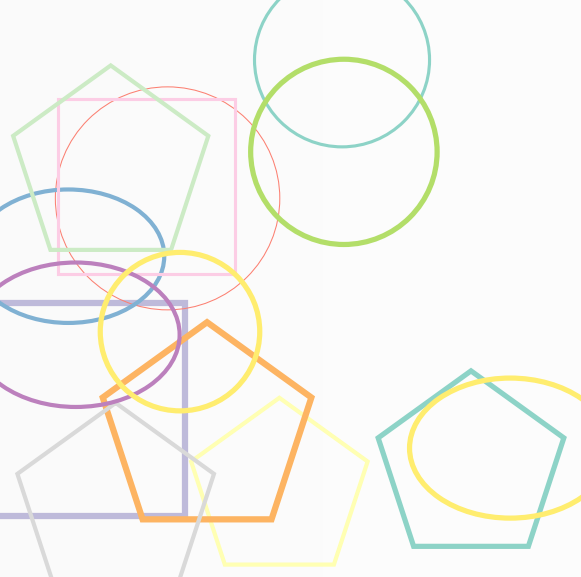[{"shape": "circle", "thickness": 1.5, "radius": 0.75, "center": [0.588, 0.895]}, {"shape": "pentagon", "thickness": 2.5, "radius": 0.84, "center": [0.81, 0.189]}, {"shape": "pentagon", "thickness": 2, "radius": 0.8, "center": [0.481, 0.151]}, {"shape": "square", "thickness": 3, "radius": 0.92, "center": [0.135, 0.29]}, {"shape": "circle", "thickness": 0.5, "radius": 0.97, "center": [0.288, 0.656]}, {"shape": "oval", "thickness": 2, "radius": 0.83, "center": [0.118, 0.555]}, {"shape": "pentagon", "thickness": 3, "radius": 0.94, "center": [0.356, 0.252]}, {"shape": "circle", "thickness": 2.5, "radius": 0.8, "center": [0.592, 0.736]}, {"shape": "square", "thickness": 1.5, "radius": 0.76, "center": [0.253, 0.676]}, {"shape": "pentagon", "thickness": 2, "radius": 0.89, "center": [0.199, 0.124]}, {"shape": "oval", "thickness": 2, "radius": 0.89, "center": [0.13, 0.42]}, {"shape": "pentagon", "thickness": 2, "radius": 0.88, "center": [0.191, 0.709]}, {"shape": "oval", "thickness": 2.5, "radius": 0.87, "center": [0.878, 0.223]}, {"shape": "circle", "thickness": 2.5, "radius": 0.69, "center": [0.31, 0.425]}]